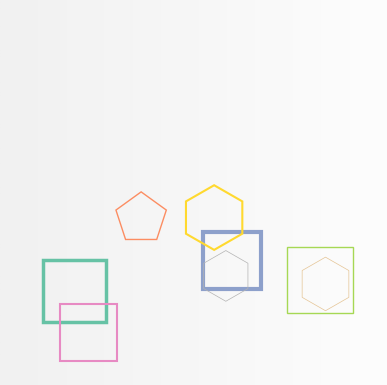[{"shape": "square", "thickness": 2.5, "radius": 0.4, "center": [0.192, 0.243]}, {"shape": "pentagon", "thickness": 1, "radius": 0.34, "center": [0.364, 0.433]}, {"shape": "square", "thickness": 3, "radius": 0.37, "center": [0.599, 0.323]}, {"shape": "square", "thickness": 1.5, "radius": 0.37, "center": [0.228, 0.136]}, {"shape": "square", "thickness": 1, "radius": 0.42, "center": [0.826, 0.273]}, {"shape": "hexagon", "thickness": 1.5, "radius": 0.42, "center": [0.553, 0.435]}, {"shape": "hexagon", "thickness": 0.5, "radius": 0.35, "center": [0.84, 0.262]}, {"shape": "hexagon", "thickness": 0.5, "radius": 0.33, "center": [0.583, 0.283]}]